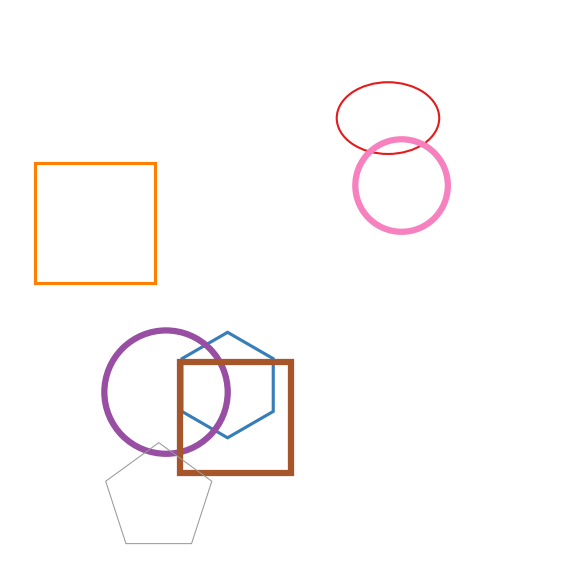[{"shape": "oval", "thickness": 1, "radius": 0.44, "center": [0.672, 0.795]}, {"shape": "hexagon", "thickness": 1.5, "radius": 0.46, "center": [0.394, 0.332]}, {"shape": "circle", "thickness": 3, "radius": 0.53, "center": [0.287, 0.32]}, {"shape": "square", "thickness": 1.5, "radius": 0.52, "center": [0.165, 0.613]}, {"shape": "square", "thickness": 3, "radius": 0.48, "center": [0.408, 0.277]}, {"shape": "circle", "thickness": 3, "radius": 0.4, "center": [0.695, 0.678]}, {"shape": "pentagon", "thickness": 0.5, "radius": 0.48, "center": [0.275, 0.136]}]